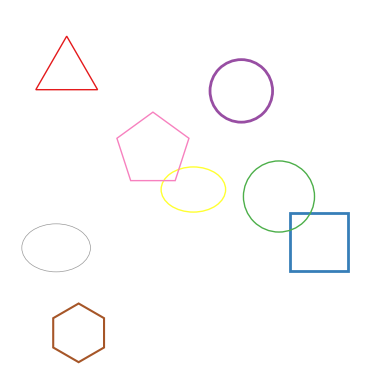[{"shape": "triangle", "thickness": 1, "radius": 0.46, "center": [0.173, 0.813]}, {"shape": "square", "thickness": 2, "radius": 0.38, "center": [0.829, 0.371]}, {"shape": "circle", "thickness": 1, "radius": 0.46, "center": [0.725, 0.49]}, {"shape": "circle", "thickness": 2, "radius": 0.41, "center": [0.627, 0.764]}, {"shape": "oval", "thickness": 1, "radius": 0.42, "center": [0.502, 0.508]}, {"shape": "hexagon", "thickness": 1.5, "radius": 0.38, "center": [0.204, 0.135]}, {"shape": "pentagon", "thickness": 1, "radius": 0.49, "center": [0.397, 0.61]}, {"shape": "oval", "thickness": 0.5, "radius": 0.45, "center": [0.146, 0.356]}]